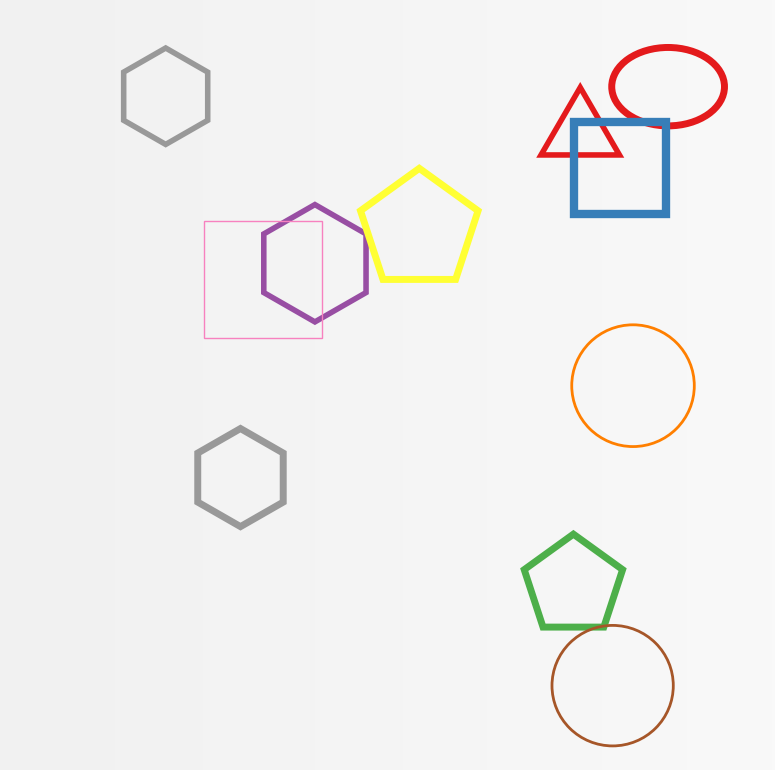[{"shape": "oval", "thickness": 2.5, "radius": 0.36, "center": [0.862, 0.887]}, {"shape": "triangle", "thickness": 2, "radius": 0.29, "center": [0.749, 0.828]}, {"shape": "square", "thickness": 3, "radius": 0.3, "center": [0.8, 0.781]}, {"shape": "pentagon", "thickness": 2.5, "radius": 0.33, "center": [0.74, 0.24]}, {"shape": "hexagon", "thickness": 2, "radius": 0.38, "center": [0.406, 0.658]}, {"shape": "circle", "thickness": 1, "radius": 0.4, "center": [0.817, 0.499]}, {"shape": "pentagon", "thickness": 2.5, "radius": 0.4, "center": [0.541, 0.702]}, {"shape": "circle", "thickness": 1, "radius": 0.39, "center": [0.791, 0.11]}, {"shape": "square", "thickness": 0.5, "radius": 0.38, "center": [0.339, 0.637]}, {"shape": "hexagon", "thickness": 2, "radius": 0.31, "center": [0.214, 0.875]}, {"shape": "hexagon", "thickness": 2.5, "radius": 0.32, "center": [0.31, 0.38]}]